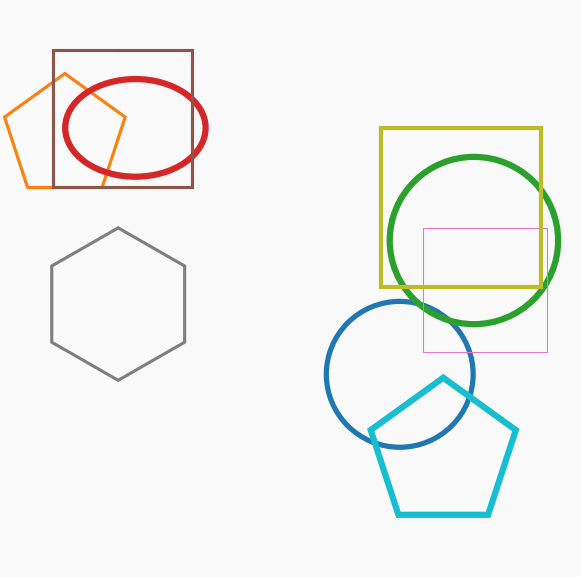[{"shape": "circle", "thickness": 2.5, "radius": 0.63, "center": [0.688, 0.351]}, {"shape": "pentagon", "thickness": 1.5, "radius": 0.55, "center": [0.112, 0.763]}, {"shape": "circle", "thickness": 3, "radius": 0.72, "center": [0.815, 0.583]}, {"shape": "oval", "thickness": 3, "radius": 0.6, "center": [0.233, 0.778]}, {"shape": "square", "thickness": 1.5, "radius": 0.59, "center": [0.211, 0.794]}, {"shape": "square", "thickness": 0.5, "radius": 0.54, "center": [0.834, 0.498]}, {"shape": "hexagon", "thickness": 1.5, "radius": 0.66, "center": [0.203, 0.473]}, {"shape": "square", "thickness": 2, "radius": 0.69, "center": [0.793, 0.639]}, {"shape": "pentagon", "thickness": 3, "radius": 0.66, "center": [0.763, 0.214]}]